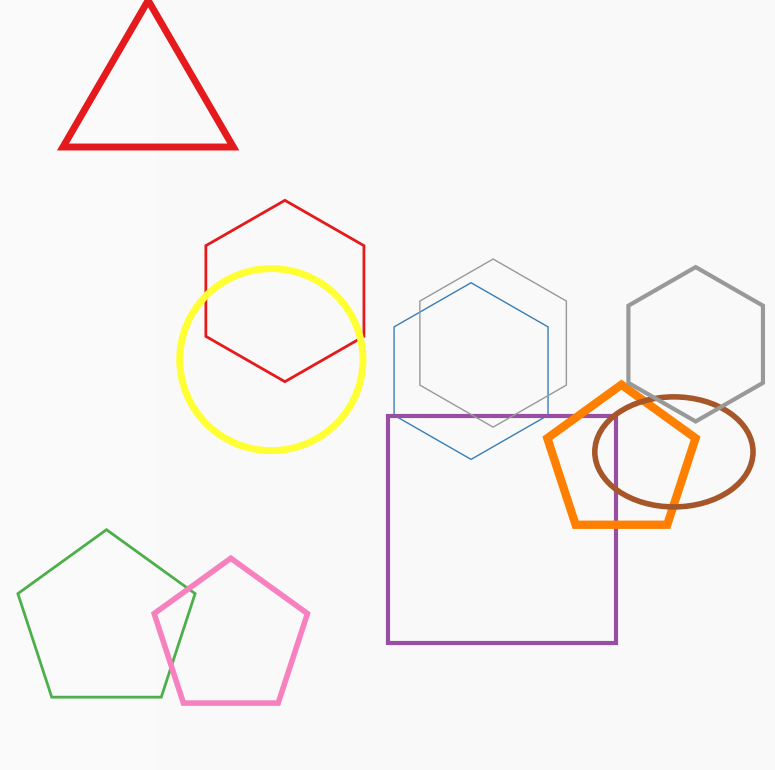[{"shape": "hexagon", "thickness": 1, "radius": 0.59, "center": [0.368, 0.622]}, {"shape": "triangle", "thickness": 2.5, "radius": 0.63, "center": [0.191, 0.873]}, {"shape": "hexagon", "thickness": 0.5, "radius": 0.57, "center": [0.608, 0.518]}, {"shape": "pentagon", "thickness": 1, "radius": 0.6, "center": [0.137, 0.192]}, {"shape": "square", "thickness": 1.5, "radius": 0.74, "center": [0.647, 0.312]}, {"shape": "pentagon", "thickness": 3, "radius": 0.5, "center": [0.802, 0.4]}, {"shape": "circle", "thickness": 2.5, "radius": 0.59, "center": [0.35, 0.533]}, {"shape": "oval", "thickness": 2, "radius": 0.51, "center": [0.87, 0.413]}, {"shape": "pentagon", "thickness": 2, "radius": 0.52, "center": [0.298, 0.171]}, {"shape": "hexagon", "thickness": 1.5, "radius": 0.5, "center": [0.898, 0.553]}, {"shape": "hexagon", "thickness": 0.5, "radius": 0.55, "center": [0.636, 0.554]}]